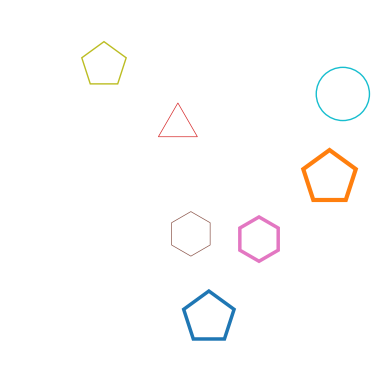[{"shape": "pentagon", "thickness": 2.5, "radius": 0.34, "center": [0.543, 0.175]}, {"shape": "pentagon", "thickness": 3, "radius": 0.36, "center": [0.856, 0.539]}, {"shape": "triangle", "thickness": 0.5, "radius": 0.29, "center": [0.462, 0.674]}, {"shape": "hexagon", "thickness": 0.5, "radius": 0.29, "center": [0.496, 0.393]}, {"shape": "hexagon", "thickness": 2.5, "radius": 0.29, "center": [0.673, 0.379]}, {"shape": "pentagon", "thickness": 1, "radius": 0.3, "center": [0.27, 0.831]}, {"shape": "circle", "thickness": 1, "radius": 0.35, "center": [0.891, 0.756]}]